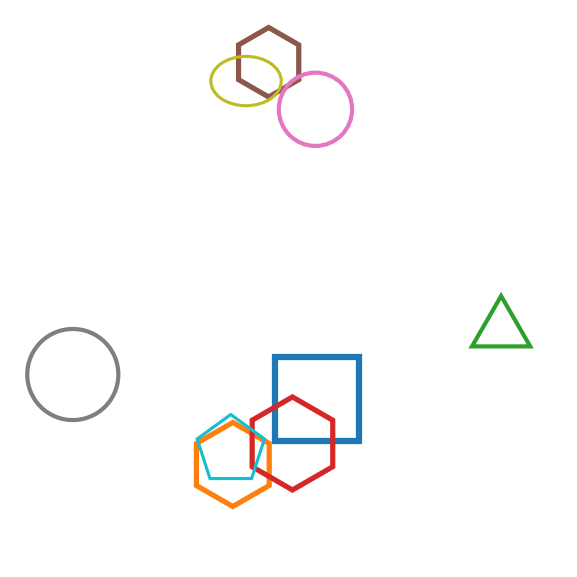[{"shape": "square", "thickness": 3, "radius": 0.36, "center": [0.549, 0.309]}, {"shape": "hexagon", "thickness": 2.5, "radius": 0.36, "center": [0.403, 0.195]}, {"shape": "triangle", "thickness": 2, "radius": 0.29, "center": [0.868, 0.428]}, {"shape": "hexagon", "thickness": 2.5, "radius": 0.4, "center": [0.506, 0.231]}, {"shape": "hexagon", "thickness": 2.5, "radius": 0.3, "center": [0.465, 0.891]}, {"shape": "circle", "thickness": 2, "radius": 0.32, "center": [0.546, 0.81]}, {"shape": "circle", "thickness": 2, "radius": 0.39, "center": [0.126, 0.351]}, {"shape": "oval", "thickness": 1.5, "radius": 0.3, "center": [0.426, 0.859]}, {"shape": "pentagon", "thickness": 1.5, "radius": 0.31, "center": [0.4, 0.22]}]